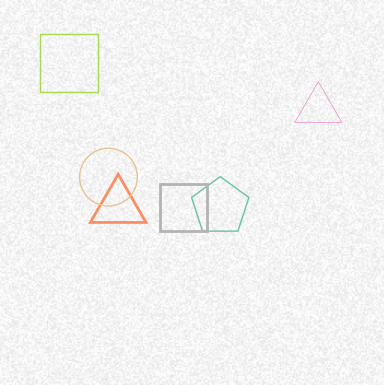[{"shape": "pentagon", "thickness": 1, "radius": 0.39, "center": [0.572, 0.463]}, {"shape": "triangle", "thickness": 2, "radius": 0.42, "center": [0.307, 0.464]}, {"shape": "triangle", "thickness": 0.5, "radius": 0.35, "center": [0.827, 0.717]}, {"shape": "square", "thickness": 1, "radius": 0.38, "center": [0.18, 0.836]}, {"shape": "circle", "thickness": 1, "radius": 0.38, "center": [0.282, 0.54]}, {"shape": "square", "thickness": 2, "radius": 0.3, "center": [0.476, 0.461]}]